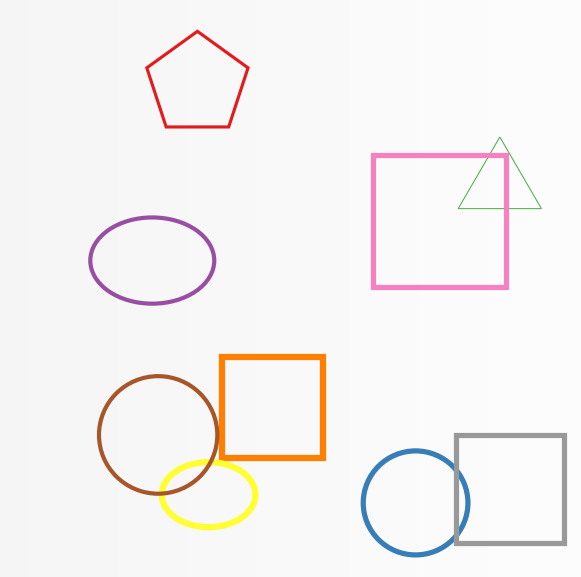[{"shape": "pentagon", "thickness": 1.5, "radius": 0.46, "center": [0.34, 0.853]}, {"shape": "circle", "thickness": 2.5, "radius": 0.45, "center": [0.715, 0.128]}, {"shape": "triangle", "thickness": 0.5, "radius": 0.41, "center": [0.86, 0.679]}, {"shape": "oval", "thickness": 2, "radius": 0.53, "center": [0.262, 0.548]}, {"shape": "square", "thickness": 3, "radius": 0.44, "center": [0.469, 0.294]}, {"shape": "oval", "thickness": 3, "radius": 0.4, "center": [0.359, 0.143]}, {"shape": "circle", "thickness": 2, "radius": 0.51, "center": [0.272, 0.246]}, {"shape": "square", "thickness": 2.5, "radius": 0.57, "center": [0.756, 0.617]}, {"shape": "square", "thickness": 2.5, "radius": 0.46, "center": [0.878, 0.153]}]